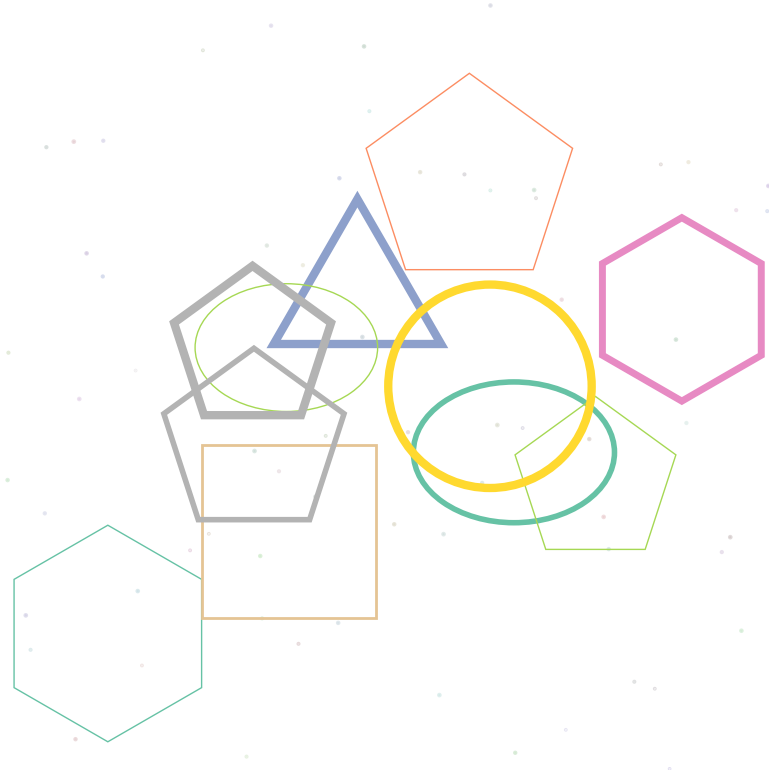[{"shape": "oval", "thickness": 2, "radius": 0.65, "center": [0.667, 0.413]}, {"shape": "hexagon", "thickness": 0.5, "radius": 0.7, "center": [0.14, 0.177]}, {"shape": "pentagon", "thickness": 0.5, "radius": 0.7, "center": [0.61, 0.764]}, {"shape": "triangle", "thickness": 3, "radius": 0.63, "center": [0.464, 0.616]}, {"shape": "hexagon", "thickness": 2.5, "radius": 0.6, "center": [0.886, 0.598]}, {"shape": "oval", "thickness": 0.5, "radius": 0.59, "center": [0.372, 0.549]}, {"shape": "pentagon", "thickness": 0.5, "radius": 0.55, "center": [0.773, 0.375]}, {"shape": "circle", "thickness": 3, "radius": 0.66, "center": [0.636, 0.498]}, {"shape": "square", "thickness": 1, "radius": 0.56, "center": [0.375, 0.31]}, {"shape": "pentagon", "thickness": 2, "radius": 0.62, "center": [0.33, 0.425]}, {"shape": "pentagon", "thickness": 3, "radius": 0.54, "center": [0.328, 0.548]}]